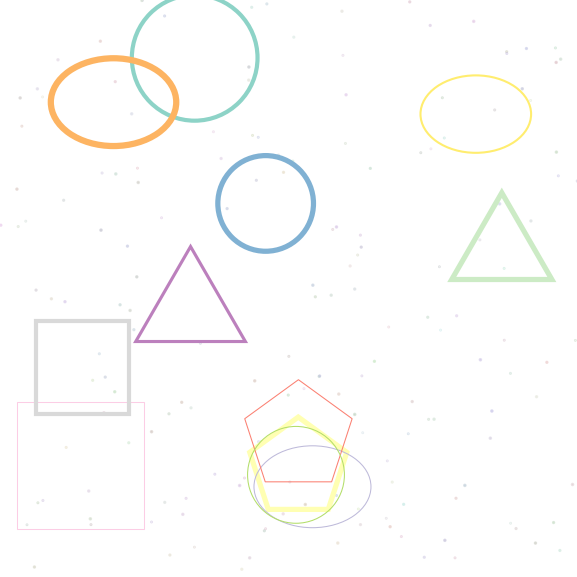[{"shape": "circle", "thickness": 2, "radius": 0.54, "center": [0.337, 0.899]}, {"shape": "pentagon", "thickness": 2.5, "radius": 0.44, "center": [0.516, 0.189]}, {"shape": "oval", "thickness": 0.5, "radius": 0.51, "center": [0.541, 0.156]}, {"shape": "pentagon", "thickness": 0.5, "radius": 0.49, "center": [0.517, 0.244]}, {"shape": "circle", "thickness": 2.5, "radius": 0.41, "center": [0.46, 0.647]}, {"shape": "oval", "thickness": 3, "radius": 0.54, "center": [0.197, 0.822]}, {"shape": "circle", "thickness": 0.5, "radius": 0.42, "center": [0.513, 0.177]}, {"shape": "square", "thickness": 0.5, "radius": 0.55, "center": [0.139, 0.194]}, {"shape": "square", "thickness": 2, "radius": 0.4, "center": [0.142, 0.363]}, {"shape": "triangle", "thickness": 1.5, "radius": 0.55, "center": [0.33, 0.463]}, {"shape": "triangle", "thickness": 2.5, "radius": 0.5, "center": [0.869, 0.565]}, {"shape": "oval", "thickness": 1, "radius": 0.48, "center": [0.824, 0.802]}]